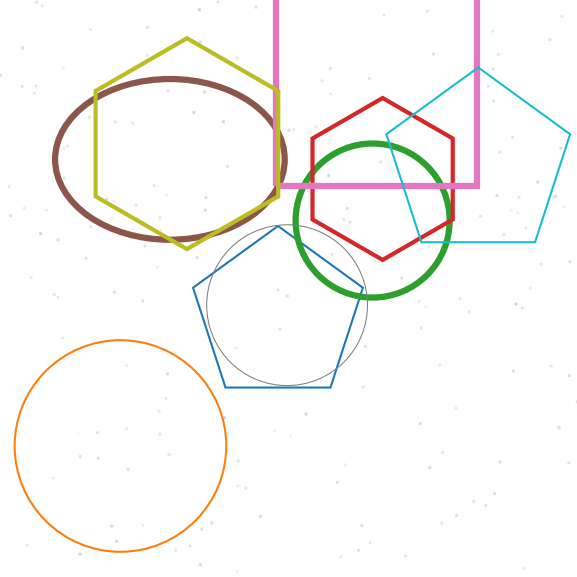[{"shape": "pentagon", "thickness": 1, "radius": 0.77, "center": [0.481, 0.453]}, {"shape": "circle", "thickness": 1, "radius": 0.92, "center": [0.209, 0.227]}, {"shape": "circle", "thickness": 3, "radius": 0.67, "center": [0.645, 0.617]}, {"shape": "hexagon", "thickness": 2, "radius": 0.7, "center": [0.663, 0.689]}, {"shape": "oval", "thickness": 3, "radius": 0.99, "center": [0.294, 0.723]}, {"shape": "square", "thickness": 3, "radius": 0.87, "center": [0.652, 0.852]}, {"shape": "circle", "thickness": 0.5, "radius": 0.7, "center": [0.497, 0.471]}, {"shape": "hexagon", "thickness": 2, "radius": 0.91, "center": [0.324, 0.75]}, {"shape": "pentagon", "thickness": 1, "radius": 0.84, "center": [0.828, 0.715]}]